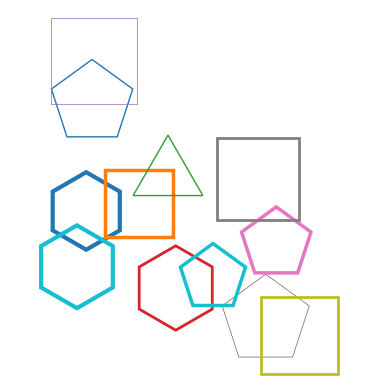[{"shape": "pentagon", "thickness": 1, "radius": 0.56, "center": [0.239, 0.734]}, {"shape": "hexagon", "thickness": 3, "radius": 0.5, "center": [0.224, 0.452]}, {"shape": "square", "thickness": 2.5, "radius": 0.44, "center": [0.361, 0.471]}, {"shape": "triangle", "thickness": 1, "radius": 0.52, "center": [0.436, 0.544]}, {"shape": "hexagon", "thickness": 2, "radius": 0.55, "center": [0.456, 0.252]}, {"shape": "square", "thickness": 0.5, "radius": 0.56, "center": [0.245, 0.843]}, {"shape": "pentagon", "thickness": 0.5, "radius": 0.59, "center": [0.69, 0.169]}, {"shape": "pentagon", "thickness": 2.5, "radius": 0.47, "center": [0.718, 0.368]}, {"shape": "square", "thickness": 2, "radius": 0.53, "center": [0.669, 0.536]}, {"shape": "square", "thickness": 2, "radius": 0.5, "center": [0.777, 0.129]}, {"shape": "hexagon", "thickness": 3, "radius": 0.54, "center": [0.2, 0.307]}, {"shape": "pentagon", "thickness": 2.5, "radius": 0.44, "center": [0.553, 0.278]}]